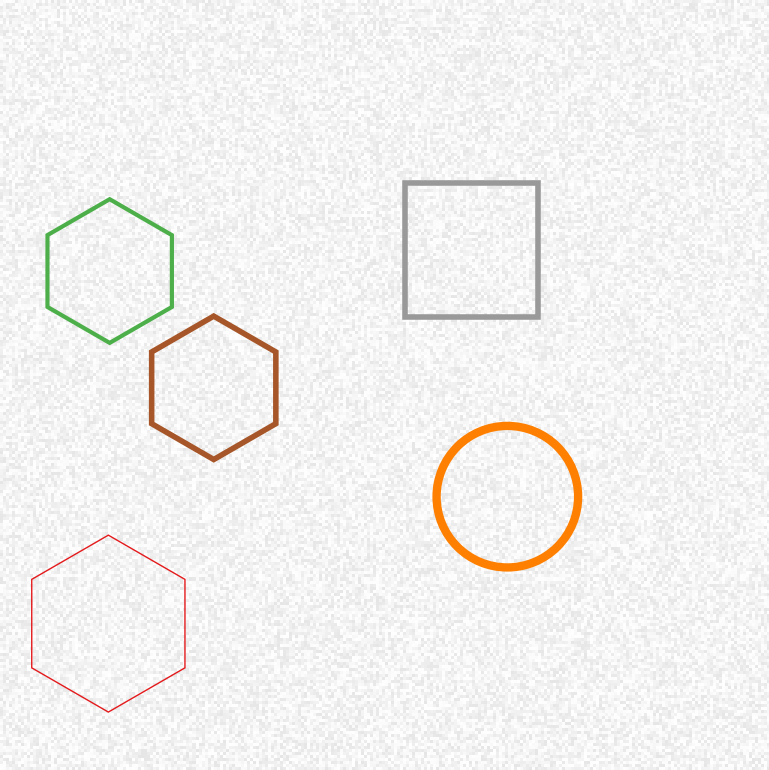[{"shape": "hexagon", "thickness": 0.5, "radius": 0.57, "center": [0.141, 0.19]}, {"shape": "hexagon", "thickness": 1.5, "radius": 0.47, "center": [0.142, 0.648]}, {"shape": "circle", "thickness": 3, "radius": 0.46, "center": [0.659, 0.355]}, {"shape": "hexagon", "thickness": 2, "radius": 0.47, "center": [0.278, 0.496]}, {"shape": "square", "thickness": 2, "radius": 0.43, "center": [0.613, 0.675]}]